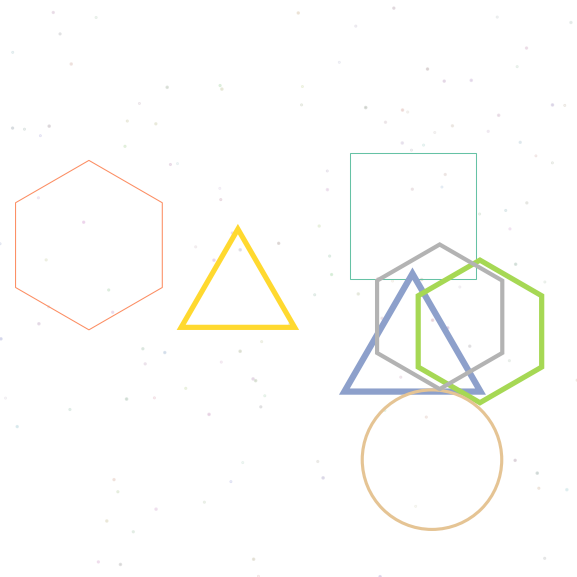[{"shape": "square", "thickness": 0.5, "radius": 0.55, "center": [0.715, 0.625]}, {"shape": "hexagon", "thickness": 0.5, "radius": 0.73, "center": [0.154, 0.575]}, {"shape": "triangle", "thickness": 3, "radius": 0.68, "center": [0.714, 0.389]}, {"shape": "hexagon", "thickness": 2.5, "radius": 0.62, "center": [0.831, 0.425]}, {"shape": "triangle", "thickness": 2.5, "radius": 0.57, "center": [0.412, 0.489]}, {"shape": "circle", "thickness": 1.5, "radius": 0.6, "center": [0.748, 0.203]}, {"shape": "hexagon", "thickness": 2, "radius": 0.63, "center": [0.761, 0.451]}]